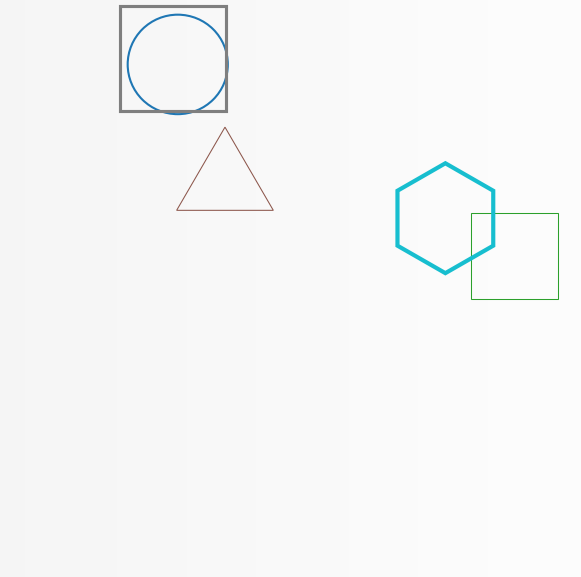[{"shape": "circle", "thickness": 1, "radius": 0.43, "center": [0.306, 0.888]}, {"shape": "square", "thickness": 0.5, "radius": 0.38, "center": [0.885, 0.556]}, {"shape": "triangle", "thickness": 0.5, "radius": 0.48, "center": [0.387, 0.683]}, {"shape": "square", "thickness": 1.5, "radius": 0.45, "center": [0.297, 0.898]}, {"shape": "hexagon", "thickness": 2, "radius": 0.48, "center": [0.766, 0.621]}]